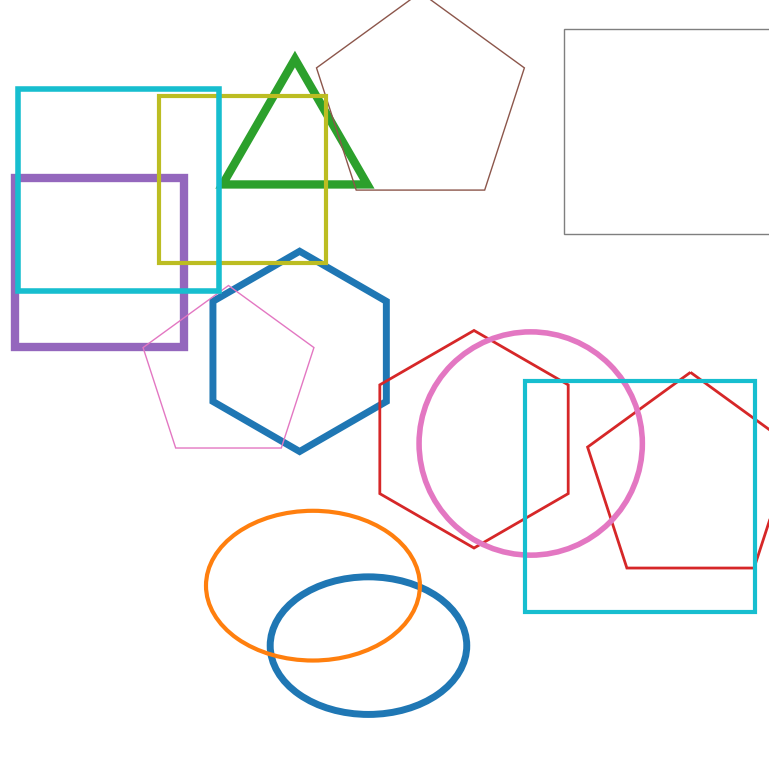[{"shape": "oval", "thickness": 2.5, "radius": 0.64, "center": [0.479, 0.162]}, {"shape": "hexagon", "thickness": 2.5, "radius": 0.65, "center": [0.389, 0.544]}, {"shape": "oval", "thickness": 1.5, "radius": 0.69, "center": [0.406, 0.239]}, {"shape": "triangle", "thickness": 3, "radius": 0.54, "center": [0.383, 0.815]}, {"shape": "pentagon", "thickness": 1, "radius": 0.7, "center": [0.897, 0.376]}, {"shape": "hexagon", "thickness": 1, "radius": 0.71, "center": [0.616, 0.43]}, {"shape": "square", "thickness": 3, "radius": 0.55, "center": [0.129, 0.659]}, {"shape": "pentagon", "thickness": 0.5, "radius": 0.71, "center": [0.546, 0.868]}, {"shape": "circle", "thickness": 2, "radius": 0.72, "center": [0.689, 0.424]}, {"shape": "pentagon", "thickness": 0.5, "radius": 0.58, "center": [0.297, 0.513]}, {"shape": "square", "thickness": 0.5, "radius": 0.67, "center": [0.866, 0.829]}, {"shape": "square", "thickness": 1.5, "radius": 0.54, "center": [0.315, 0.766]}, {"shape": "square", "thickness": 1.5, "radius": 0.75, "center": [0.832, 0.355]}, {"shape": "square", "thickness": 2, "radius": 0.65, "center": [0.154, 0.753]}]